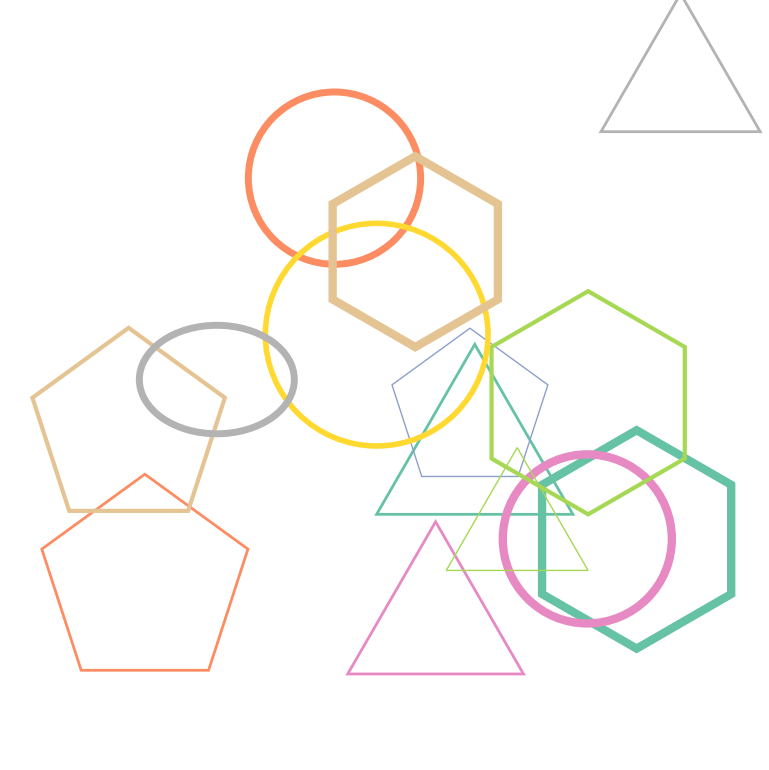[{"shape": "hexagon", "thickness": 3, "radius": 0.71, "center": [0.827, 0.299]}, {"shape": "triangle", "thickness": 1, "radius": 0.74, "center": [0.617, 0.406]}, {"shape": "circle", "thickness": 2.5, "radius": 0.56, "center": [0.434, 0.769]}, {"shape": "pentagon", "thickness": 1, "radius": 0.7, "center": [0.188, 0.243]}, {"shape": "pentagon", "thickness": 0.5, "radius": 0.53, "center": [0.61, 0.467]}, {"shape": "triangle", "thickness": 1, "radius": 0.66, "center": [0.566, 0.191]}, {"shape": "circle", "thickness": 3, "radius": 0.55, "center": [0.763, 0.3]}, {"shape": "hexagon", "thickness": 1.5, "radius": 0.72, "center": [0.764, 0.477]}, {"shape": "triangle", "thickness": 0.5, "radius": 0.53, "center": [0.672, 0.312]}, {"shape": "circle", "thickness": 2, "radius": 0.72, "center": [0.489, 0.565]}, {"shape": "pentagon", "thickness": 1.5, "radius": 0.66, "center": [0.167, 0.443]}, {"shape": "hexagon", "thickness": 3, "radius": 0.62, "center": [0.539, 0.673]}, {"shape": "oval", "thickness": 2.5, "radius": 0.5, "center": [0.282, 0.507]}, {"shape": "triangle", "thickness": 1, "radius": 0.6, "center": [0.884, 0.889]}]